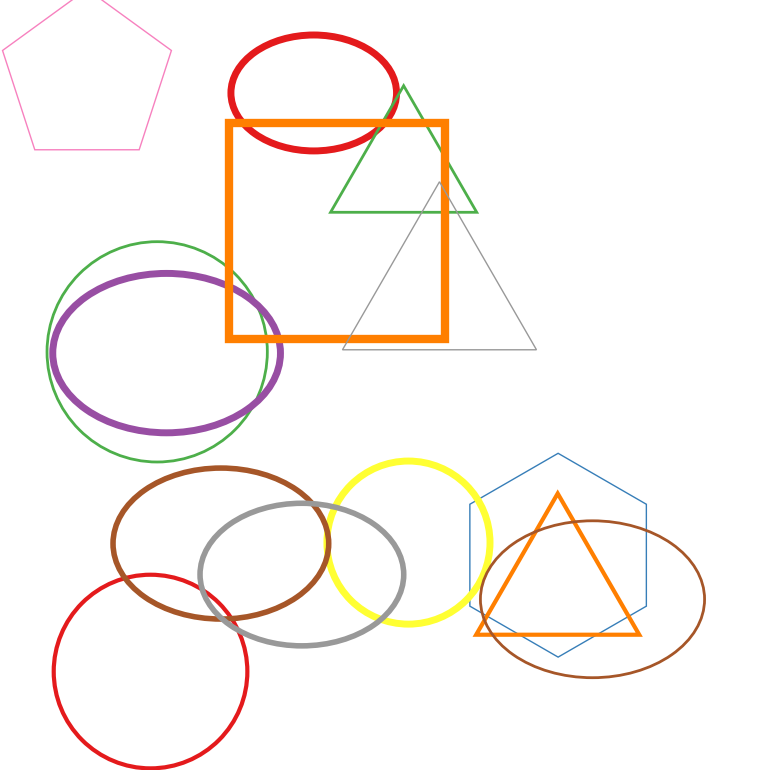[{"shape": "circle", "thickness": 1.5, "radius": 0.63, "center": [0.196, 0.128]}, {"shape": "oval", "thickness": 2.5, "radius": 0.54, "center": [0.407, 0.879]}, {"shape": "hexagon", "thickness": 0.5, "radius": 0.66, "center": [0.725, 0.279]}, {"shape": "triangle", "thickness": 1, "radius": 0.55, "center": [0.524, 0.779]}, {"shape": "circle", "thickness": 1, "radius": 0.72, "center": [0.204, 0.543]}, {"shape": "oval", "thickness": 2.5, "radius": 0.74, "center": [0.216, 0.541]}, {"shape": "triangle", "thickness": 1.5, "radius": 0.61, "center": [0.724, 0.237]}, {"shape": "square", "thickness": 3, "radius": 0.7, "center": [0.438, 0.7]}, {"shape": "circle", "thickness": 2.5, "radius": 0.53, "center": [0.53, 0.295]}, {"shape": "oval", "thickness": 1, "radius": 0.73, "center": [0.769, 0.222]}, {"shape": "oval", "thickness": 2, "radius": 0.7, "center": [0.287, 0.294]}, {"shape": "pentagon", "thickness": 0.5, "radius": 0.58, "center": [0.113, 0.899]}, {"shape": "triangle", "thickness": 0.5, "radius": 0.73, "center": [0.571, 0.618]}, {"shape": "oval", "thickness": 2, "radius": 0.66, "center": [0.392, 0.254]}]